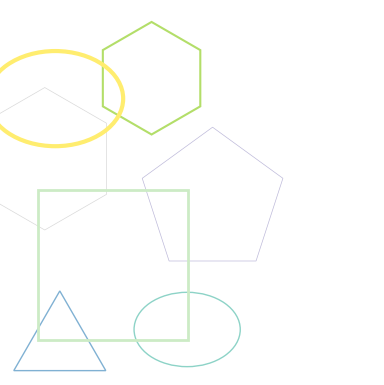[{"shape": "oval", "thickness": 1, "radius": 0.69, "center": [0.486, 0.144]}, {"shape": "pentagon", "thickness": 0.5, "radius": 0.96, "center": [0.552, 0.477]}, {"shape": "triangle", "thickness": 1, "radius": 0.69, "center": [0.155, 0.106]}, {"shape": "hexagon", "thickness": 1.5, "radius": 0.73, "center": [0.394, 0.797]}, {"shape": "hexagon", "thickness": 0.5, "radius": 0.93, "center": [0.116, 0.588]}, {"shape": "square", "thickness": 2, "radius": 0.97, "center": [0.293, 0.313]}, {"shape": "oval", "thickness": 3, "radius": 0.88, "center": [0.143, 0.744]}]